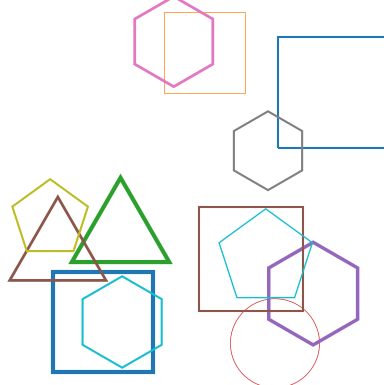[{"shape": "square", "thickness": 3, "radius": 0.65, "center": [0.268, 0.163]}, {"shape": "square", "thickness": 1.5, "radius": 0.73, "center": [0.867, 0.76]}, {"shape": "square", "thickness": 0.5, "radius": 0.53, "center": [0.532, 0.864]}, {"shape": "triangle", "thickness": 3, "radius": 0.73, "center": [0.313, 0.392]}, {"shape": "circle", "thickness": 0.5, "radius": 0.58, "center": [0.714, 0.108]}, {"shape": "hexagon", "thickness": 2.5, "radius": 0.67, "center": [0.813, 0.237]}, {"shape": "triangle", "thickness": 2, "radius": 0.72, "center": [0.15, 0.344]}, {"shape": "square", "thickness": 1.5, "radius": 0.67, "center": [0.653, 0.327]}, {"shape": "hexagon", "thickness": 2, "radius": 0.59, "center": [0.451, 0.892]}, {"shape": "hexagon", "thickness": 1.5, "radius": 0.51, "center": [0.696, 0.609]}, {"shape": "pentagon", "thickness": 1.5, "radius": 0.52, "center": [0.13, 0.431]}, {"shape": "hexagon", "thickness": 1.5, "radius": 0.59, "center": [0.317, 0.164]}, {"shape": "pentagon", "thickness": 1, "radius": 0.64, "center": [0.69, 0.33]}]